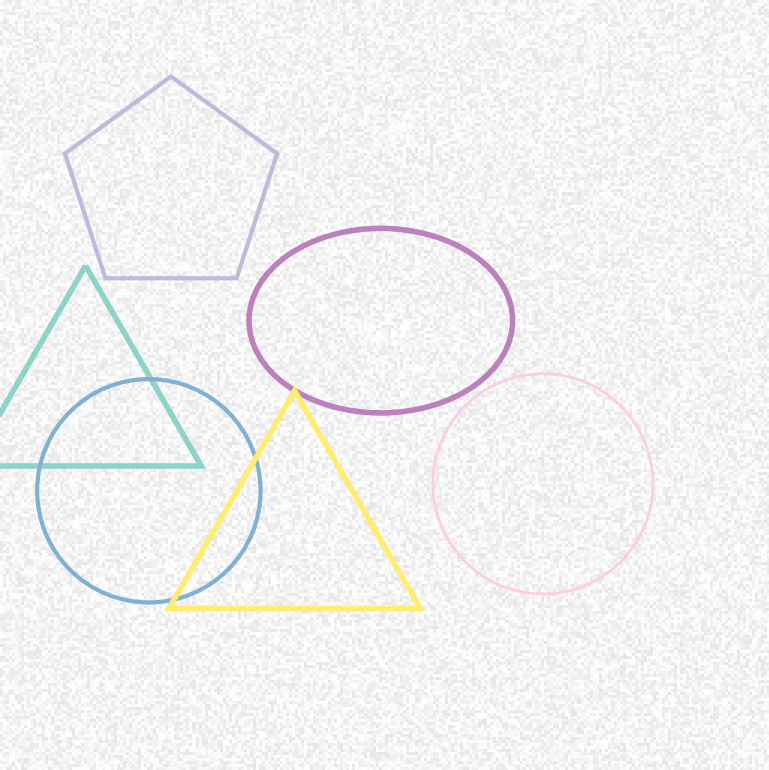[{"shape": "triangle", "thickness": 2, "radius": 0.87, "center": [0.111, 0.482]}, {"shape": "pentagon", "thickness": 1.5, "radius": 0.72, "center": [0.222, 0.756]}, {"shape": "circle", "thickness": 1.5, "radius": 0.73, "center": [0.193, 0.363]}, {"shape": "circle", "thickness": 1, "radius": 0.71, "center": [0.705, 0.372]}, {"shape": "oval", "thickness": 2, "radius": 0.86, "center": [0.495, 0.584]}, {"shape": "triangle", "thickness": 2, "radius": 0.94, "center": [0.383, 0.304]}]